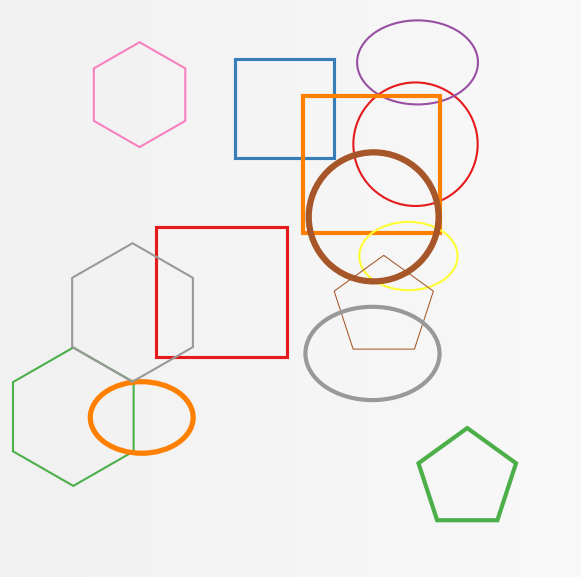[{"shape": "circle", "thickness": 1, "radius": 0.53, "center": [0.715, 0.749]}, {"shape": "square", "thickness": 1.5, "radius": 0.56, "center": [0.38, 0.494]}, {"shape": "square", "thickness": 1.5, "radius": 0.43, "center": [0.49, 0.812]}, {"shape": "pentagon", "thickness": 2, "radius": 0.44, "center": [0.804, 0.17]}, {"shape": "hexagon", "thickness": 1, "radius": 0.6, "center": [0.126, 0.278]}, {"shape": "oval", "thickness": 1, "radius": 0.52, "center": [0.718, 0.891]}, {"shape": "square", "thickness": 2, "radius": 0.59, "center": [0.639, 0.715]}, {"shape": "oval", "thickness": 2.5, "radius": 0.44, "center": [0.244, 0.276]}, {"shape": "oval", "thickness": 1, "radius": 0.42, "center": [0.703, 0.556]}, {"shape": "circle", "thickness": 3, "radius": 0.56, "center": [0.643, 0.624]}, {"shape": "pentagon", "thickness": 0.5, "radius": 0.45, "center": [0.66, 0.467]}, {"shape": "hexagon", "thickness": 1, "radius": 0.45, "center": [0.24, 0.835]}, {"shape": "oval", "thickness": 2, "radius": 0.58, "center": [0.641, 0.387]}, {"shape": "hexagon", "thickness": 1, "radius": 0.6, "center": [0.228, 0.458]}]